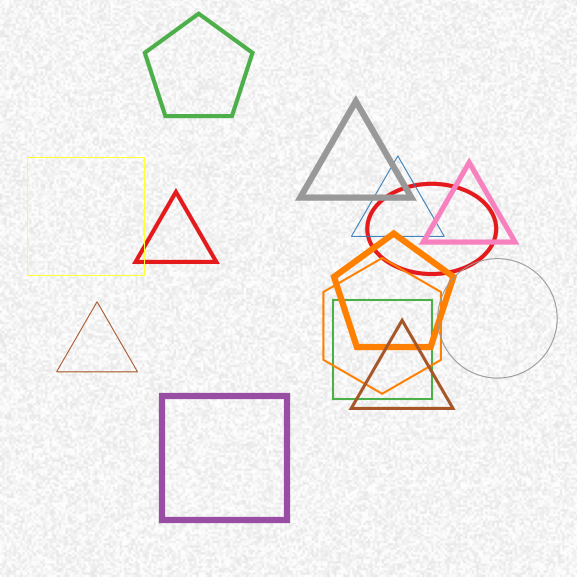[{"shape": "triangle", "thickness": 2, "radius": 0.4, "center": [0.305, 0.586]}, {"shape": "oval", "thickness": 2, "radius": 0.56, "center": [0.748, 0.603]}, {"shape": "triangle", "thickness": 0.5, "radius": 0.46, "center": [0.689, 0.636]}, {"shape": "pentagon", "thickness": 2, "radius": 0.49, "center": [0.344, 0.877]}, {"shape": "square", "thickness": 1, "radius": 0.43, "center": [0.662, 0.394]}, {"shape": "square", "thickness": 3, "radius": 0.54, "center": [0.389, 0.206]}, {"shape": "hexagon", "thickness": 1, "radius": 0.59, "center": [0.662, 0.435]}, {"shape": "pentagon", "thickness": 3, "radius": 0.54, "center": [0.682, 0.486]}, {"shape": "square", "thickness": 0.5, "radius": 0.51, "center": [0.148, 0.626]}, {"shape": "triangle", "thickness": 0.5, "radius": 0.4, "center": [0.168, 0.396]}, {"shape": "triangle", "thickness": 1.5, "radius": 0.51, "center": [0.696, 0.343]}, {"shape": "triangle", "thickness": 2.5, "radius": 0.46, "center": [0.812, 0.626]}, {"shape": "triangle", "thickness": 3, "radius": 0.56, "center": [0.616, 0.713]}, {"shape": "circle", "thickness": 0.5, "radius": 0.52, "center": [0.861, 0.448]}]